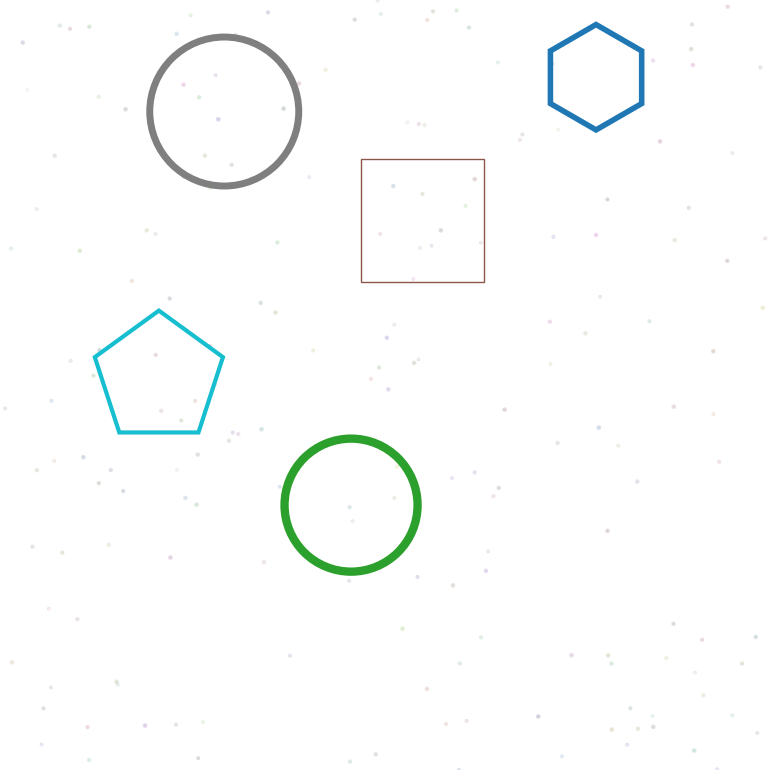[{"shape": "hexagon", "thickness": 2, "radius": 0.34, "center": [0.774, 0.9]}, {"shape": "circle", "thickness": 3, "radius": 0.43, "center": [0.456, 0.344]}, {"shape": "square", "thickness": 0.5, "radius": 0.4, "center": [0.549, 0.713]}, {"shape": "circle", "thickness": 2.5, "radius": 0.48, "center": [0.291, 0.855]}, {"shape": "pentagon", "thickness": 1.5, "radius": 0.44, "center": [0.206, 0.509]}]